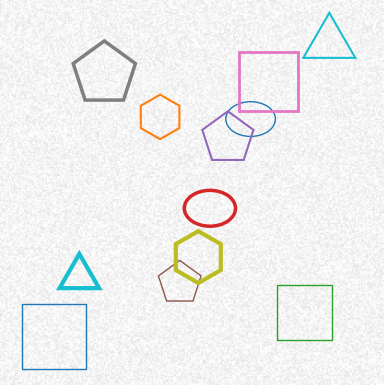[{"shape": "oval", "thickness": 1, "radius": 0.32, "center": [0.651, 0.691]}, {"shape": "square", "thickness": 1, "radius": 0.42, "center": [0.141, 0.126]}, {"shape": "hexagon", "thickness": 1.5, "radius": 0.29, "center": [0.416, 0.696]}, {"shape": "square", "thickness": 1, "radius": 0.36, "center": [0.791, 0.188]}, {"shape": "oval", "thickness": 2.5, "radius": 0.33, "center": [0.545, 0.459]}, {"shape": "pentagon", "thickness": 1.5, "radius": 0.35, "center": [0.592, 0.641]}, {"shape": "pentagon", "thickness": 1, "radius": 0.29, "center": [0.467, 0.265]}, {"shape": "square", "thickness": 2, "radius": 0.38, "center": [0.698, 0.789]}, {"shape": "pentagon", "thickness": 2.5, "radius": 0.42, "center": [0.271, 0.809]}, {"shape": "hexagon", "thickness": 3, "radius": 0.34, "center": [0.515, 0.332]}, {"shape": "triangle", "thickness": 3, "radius": 0.3, "center": [0.206, 0.281]}, {"shape": "triangle", "thickness": 1.5, "radius": 0.39, "center": [0.855, 0.889]}]